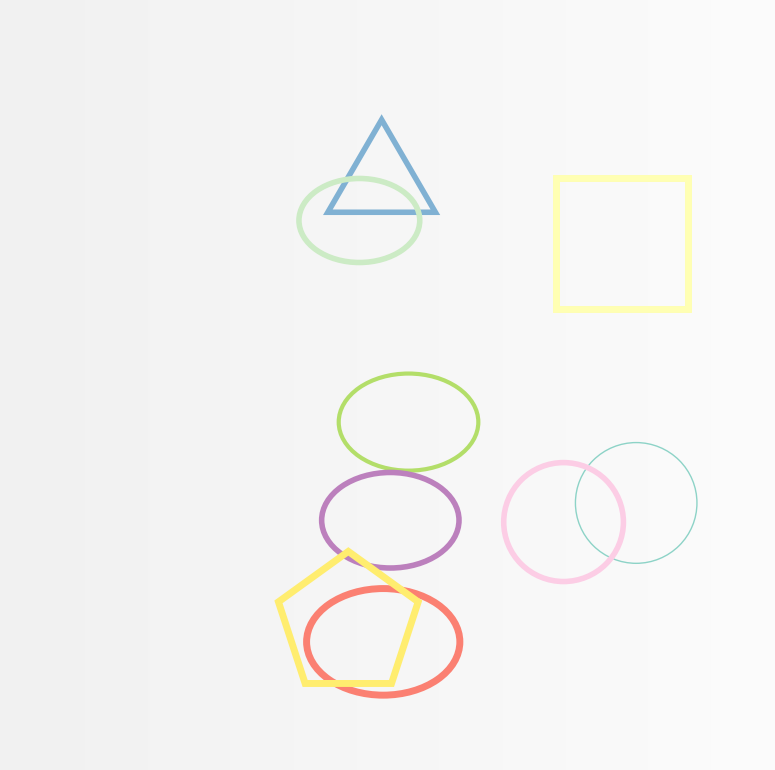[{"shape": "circle", "thickness": 0.5, "radius": 0.39, "center": [0.821, 0.347]}, {"shape": "square", "thickness": 2.5, "radius": 0.43, "center": [0.802, 0.683]}, {"shape": "oval", "thickness": 2.5, "radius": 0.49, "center": [0.494, 0.166]}, {"shape": "triangle", "thickness": 2, "radius": 0.4, "center": [0.492, 0.764]}, {"shape": "oval", "thickness": 1.5, "radius": 0.45, "center": [0.527, 0.452]}, {"shape": "circle", "thickness": 2, "radius": 0.39, "center": [0.727, 0.322]}, {"shape": "oval", "thickness": 2, "radius": 0.44, "center": [0.504, 0.324]}, {"shape": "oval", "thickness": 2, "radius": 0.39, "center": [0.464, 0.714]}, {"shape": "pentagon", "thickness": 2.5, "radius": 0.47, "center": [0.449, 0.189]}]